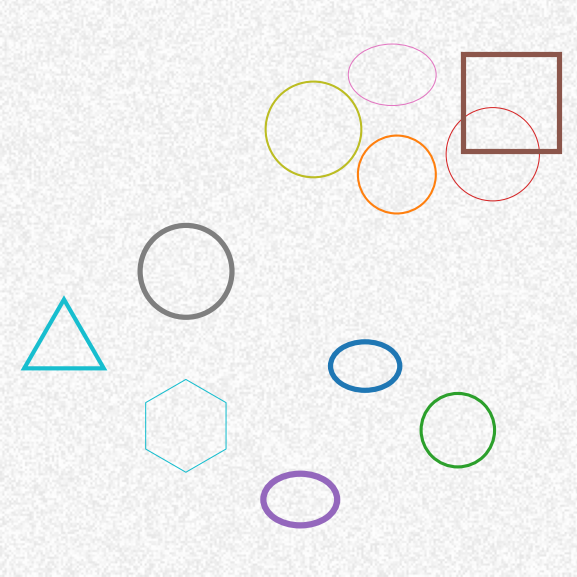[{"shape": "oval", "thickness": 2.5, "radius": 0.3, "center": [0.632, 0.365]}, {"shape": "circle", "thickness": 1, "radius": 0.34, "center": [0.687, 0.697]}, {"shape": "circle", "thickness": 1.5, "radius": 0.32, "center": [0.793, 0.254]}, {"shape": "circle", "thickness": 0.5, "radius": 0.4, "center": [0.853, 0.732]}, {"shape": "oval", "thickness": 3, "radius": 0.32, "center": [0.52, 0.134]}, {"shape": "square", "thickness": 2.5, "radius": 0.42, "center": [0.885, 0.822]}, {"shape": "oval", "thickness": 0.5, "radius": 0.38, "center": [0.679, 0.87]}, {"shape": "circle", "thickness": 2.5, "radius": 0.4, "center": [0.322, 0.529]}, {"shape": "circle", "thickness": 1, "radius": 0.41, "center": [0.543, 0.775]}, {"shape": "triangle", "thickness": 2, "radius": 0.4, "center": [0.111, 0.401]}, {"shape": "hexagon", "thickness": 0.5, "radius": 0.4, "center": [0.322, 0.262]}]